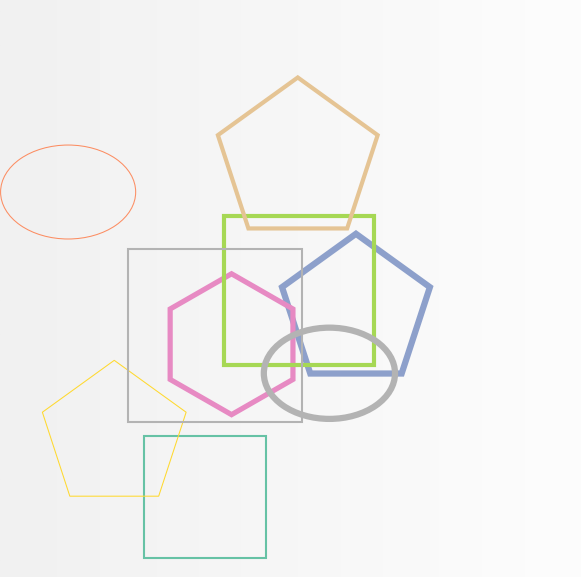[{"shape": "square", "thickness": 1, "radius": 0.53, "center": [0.352, 0.139]}, {"shape": "oval", "thickness": 0.5, "radius": 0.58, "center": [0.117, 0.667]}, {"shape": "pentagon", "thickness": 3, "radius": 0.67, "center": [0.612, 0.461]}, {"shape": "hexagon", "thickness": 2.5, "radius": 0.61, "center": [0.398, 0.403]}, {"shape": "square", "thickness": 2, "radius": 0.65, "center": [0.514, 0.496]}, {"shape": "pentagon", "thickness": 0.5, "radius": 0.65, "center": [0.197, 0.245]}, {"shape": "pentagon", "thickness": 2, "radius": 0.72, "center": [0.512, 0.72]}, {"shape": "square", "thickness": 1, "radius": 0.75, "center": [0.37, 0.418]}, {"shape": "oval", "thickness": 3, "radius": 0.56, "center": [0.567, 0.353]}]